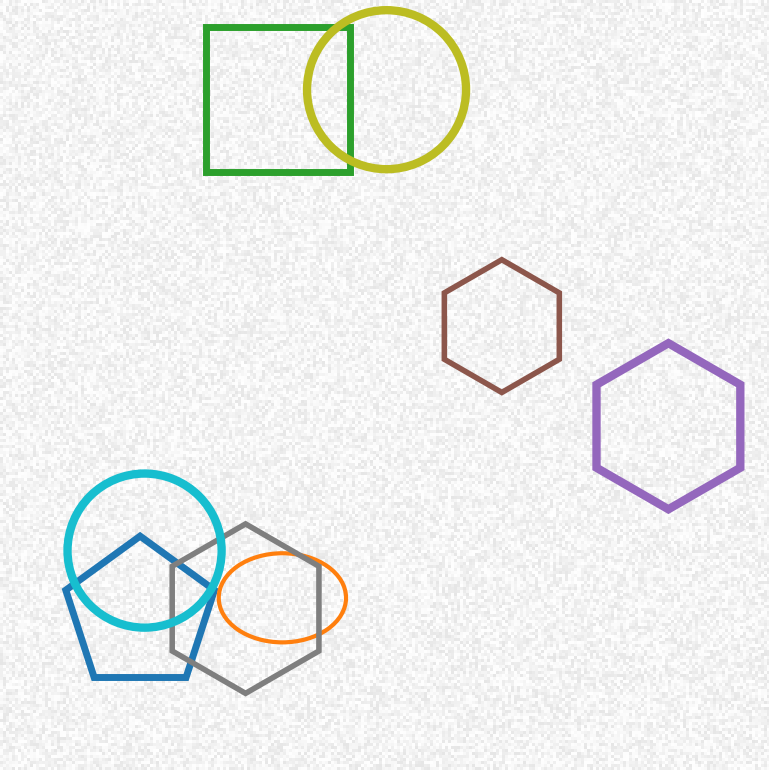[{"shape": "pentagon", "thickness": 2.5, "radius": 0.51, "center": [0.182, 0.202]}, {"shape": "oval", "thickness": 1.5, "radius": 0.41, "center": [0.367, 0.224]}, {"shape": "square", "thickness": 2.5, "radius": 0.47, "center": [0.361, 0.87]}, {"shape": "hexagon", "thickness": 3, "radius": 0.54, "center": [0.868, 0.446]}, {"shape": "hexagon", "thickness": 2, "radius": 0.43, "center": [0.652, 0.577]}, {"shape": "hexagon", "thickness": 2, "radius": 0.55, "center": [0.319, 0.21]}, {"shape": "circle", "thickness": 3, "radius": 0.52, "center": [0.502, 0.884]}, {"shape": "circle", "thickness": 3, "radius": 0.5, "center": [0.188, 0.285]}]